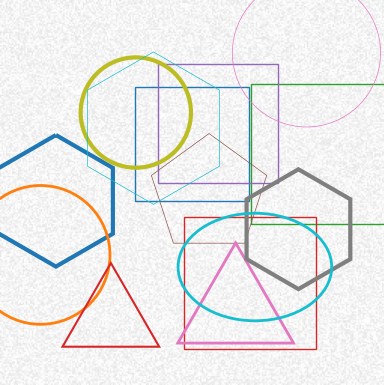[{"shape": "hexagon", "thickness": 3, "radius": 0.85, "center": [0.145, 0.478]}, {"shape": "square", "thickness": 1, "radius": 0.74, "center": [0.499, 0.626]}, {"shape": "circle", "thickness": 2, "radius": 0.9, "center": [0.105, 0.338]}, {"shape": "square", "thickness": 1, "radius": 0.91, "center": [0.834, 0.6]}, {"shape": "square", "thickness": 1, "radius": 0.86, "center": [0.65, 0.266]}, {"shape": "triangle", "thickness": 1.5, "radius": 0.73, "center": [0.288, 0.172]}, {"shape": "square", "thickness": 1, "radius": 0.78, "center": [0.567, 0.679]}, {"shape": "pentagon", "thickness": 0.5, "radius": 0.79, "center": [0.543, 0.496]}, {"shape": "circle", "thickness": 0.5, "radius": 0.96, "center": [0.796, 0.863]}, {"shape": "triangle", "thickness": 2, "radius": 0.87, "center": [0.612, 0.196]}, {"shape": "hexagon", "thickness": 3, "radius": 0.78, "center": [0.775, 0.405]}, {"shape": "circle", "thickness": 3, "radius": 0.72, "center": [0.353, 0.708]}, {"shape": "hexagon", "thickness": 0.5, "radius": 0.99, "center": [0.399, 0.667]}, {"shape": "oval", "thickness": 2, "radius": 1.0, "center": [0.662, 0.306]}]